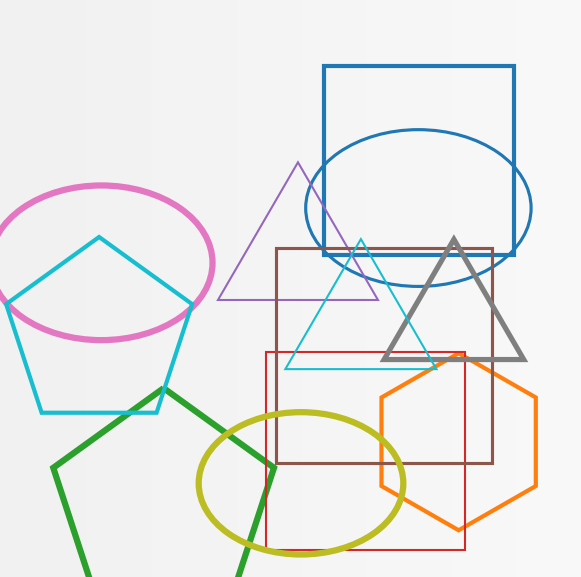[{"shape": "oval", "thickness": 1.5, "radius": 0.97, "center": [0.72, 0.639]}, {"shape": "square", "thickness": 2, "radius": 0.82, "center": [0.72, 0.722]}, {"shape": "hexagon", "thickness": 2, "radius": 0.77, "center": [0.789, 0.234]}, {"shape": "pentagon", "thickness": 3, "radius": 1.0, "center": [0.282, 0.127]}, {"shape": "square", "thickness": 1, "radius": 0.86, "center": [0.629, 0.217]}, {"shape": "triangle", "thickness": 1, "radius": 0.79, "center": [0.513, 0.559]}, {"shape": "square", "thickness": 1.5, "radius": 0.93, "center": [0.661, 0.383]}, {"shape": "oval", "thickness": 3, "radius": 0.96, "center": [0.174, 0.544]}, {"shape": "triangle", "thickness": 2.5, "radius": 0.69, "center": [0.781, 0.446]}, {"shape": "oval", "thickness": 3, "radius": 0.88, "center": [0.518, 0.162]}, {"shape": "pentagon", "thickness": 2, "radius": 0.84, "center": [0.171, 0.421]}, {"shape": "triangle", "thickness": 1, "radius": 0.75, "center": [0.621, 0.435]}]